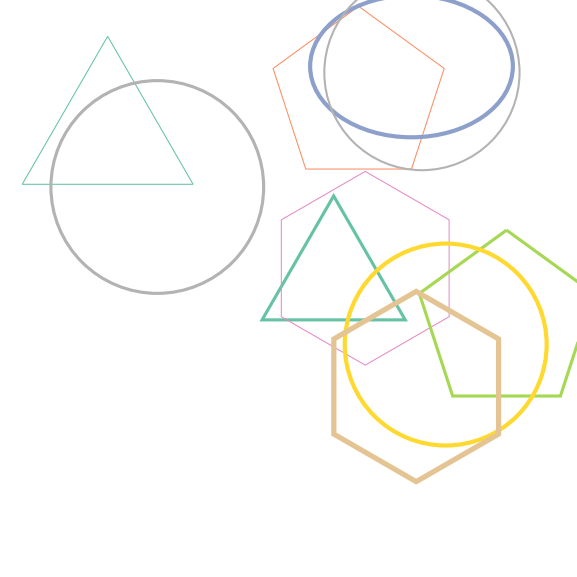[{"shape": "triangle", "thickness": 1.5, "radius": 0.72, "center": [0.578, 0.517]}, {"shape": "triangle", "thickness": 0.5, "radius": 0.85, "center": [0.186, 0.765]}, {"shape": "pentagon", "thickness": 0.5, "radius": 0.78, "center": [0.621, 0.832]}, {"shape": "oval", "thickness": 2, "radius": 0.88, "center": [0.713, 0.884]}, {"shape": "hexagon", "thickness": 0.5, "radius": 0.84, "center": [0.632, 0.535]}, {"shape": "pentagon", "thickness": 1.5, "radius": 0.79, "center": [0.877, 0.442]}, {"shape": "circle", "thickness": 2, "radius": 0.87, "center": [0.772, 0.403]}, {"shape": "hexagon", "thickness": 2.5, "radius": 0.82, "center": [0.721, 0.33]}, {"shape": "circle", "thickness": 1, "radius": 0.85, "center": [0.731, 0.873]}, {"shape": "circle", "thickness": 1.5, "radius": 0.92, "center": [0.272, 0.675]}]